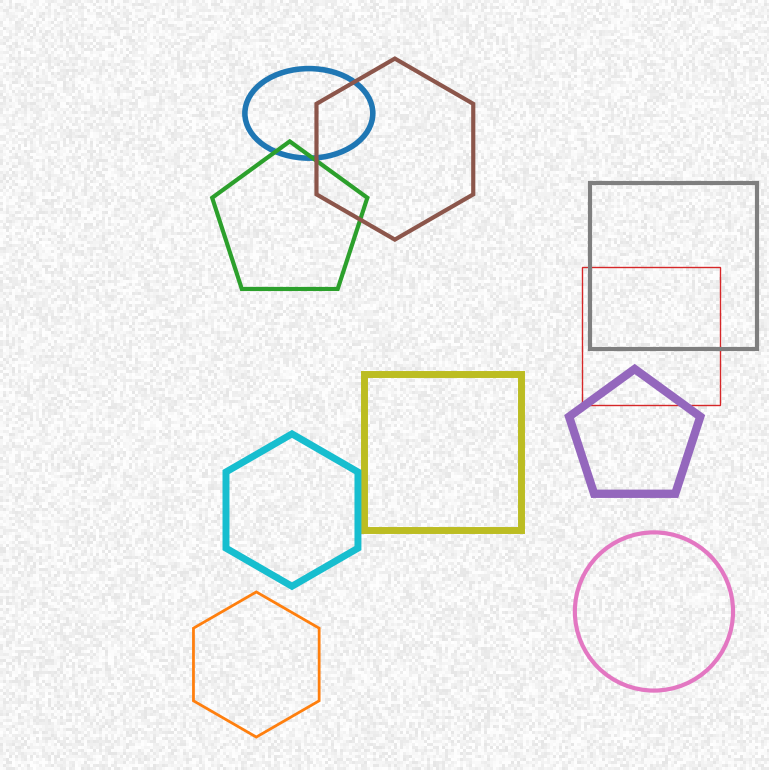[{"shape": "oval", "thickness": 2, "radius": 0.42, "center": [0.401, 0.853]}, {"shape": "hexagon", "thickness": 1, "radius": 0.47, "center": [0.333, 0.137]}, {"shape": "pentagon", "thickness": 1.5, "radius": 0.53, "center": [0.376, 0.71]}, {"shape": "square", "thickness": 0.5, "radius": 0.45, "center": [0.846, 0.564]}, {"shape": "pentagon", "thickness": 3, "radius": 0.45, "center": [0.824, 0.431]}, {"shape": "hexagon", "thickness": 1.5, "radius": 0.59, "center": [0.513, 0.806]}, {"shape": "circle", "thickness": 1.5, "radius": 0.51, "center": [0.849, 0.206]}, {"shape": "square", "thickness": 1.5, "radius": 0.54, "center": [0.875, 0.655]}, {"shape": "square", "thickness": 2.5, "radius": 0.51, "center": [0.575, 0.413]}, {"shape": "hexagon", "thickness": 2.5, "radius": 0.49, "center": [0.379, 0.338]}]